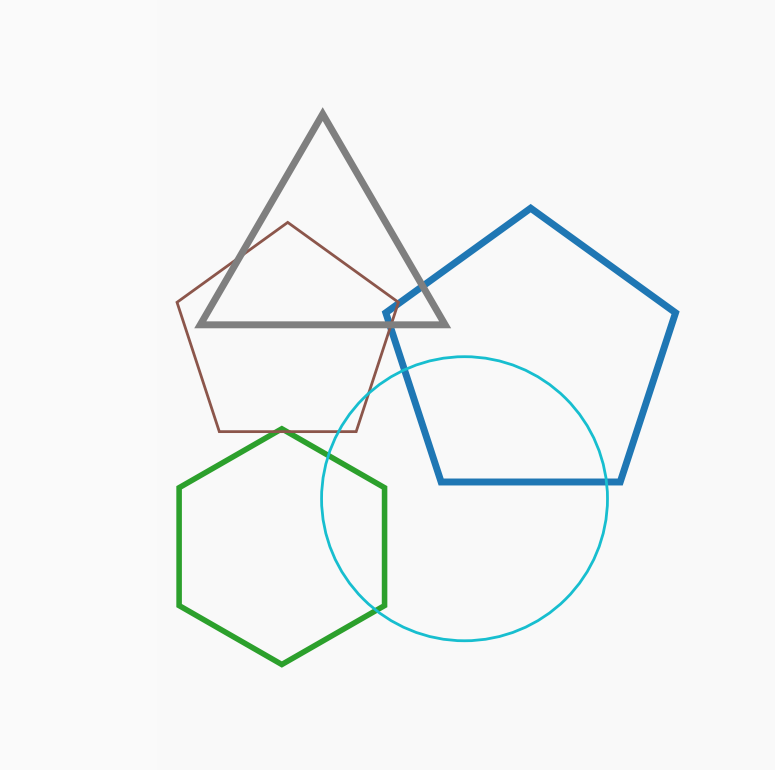[{"shape": "pentagon", "thickness": 2.5, "radius": 0.98, "center": [0.685, 0.533]}, {"shape": "hexagon", "thickness": 2, "radius": 0.77, "center": [0.364, 0.29]}, {"shape": "pentagon", "thickness": 1, "radius": 0.75, "center": [0.371, 0.561]}, {"shape": "triangle", "thickness": 2.5, "radius": 0.91, "center": [0.416, 0.669]}, {"shape": "circle", "thickness": 1, "radius": 0.92, "center": [0.599, 0.352]}]